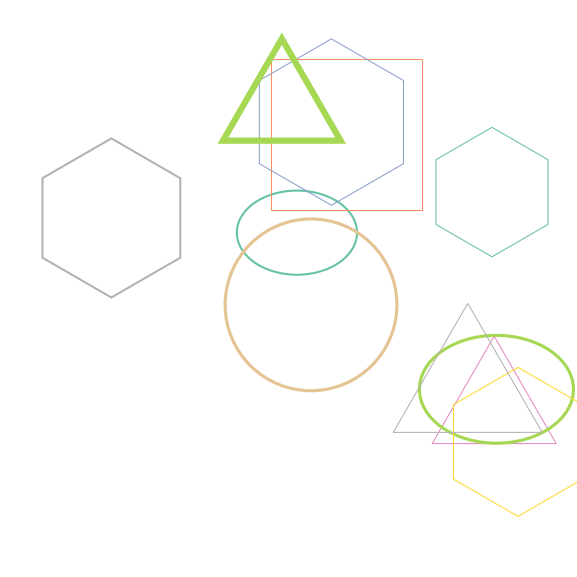[{"shape": "oval", "thickness": 1, "radius": 0.52, "center": [0.514, 0.596]}, {"shape": "hexagon", "thickness": 0.5, "radius": 0.56, "center": [0.852, 0.667]}, {"shape": "square", "thickness": 0.5, "radius": 0.66, "center": [0.6, 0.766]}, {"shape": "hexagon", "thickness": 0.5, "radius": 0.72, "center": [0.574, 0.788]}, {"shape": "triangle", "thickness": 0.5, "radius": 0.62, "center": [0.856, 0.293]}, {"shape": "oval", "thickness": 1.5, "radius": 0.67, "center": [0.86, 0.325]}, {"shape": "triangle", "thickness": 3, "radius": 0.59, "center": [0.488, 0.814]}, {"shape": "hexagon", "thickness": 0.5, "radius": 0.65, "center": [0.897, 0.234]}, {"shape": "circle", "thickness": 1.5, "radius": 0.74, "center": [0.539, 0.471]}, {"shape": "hexagon", "thickness": 1, "radius": 0.69, "center": [0.193, 0.622]}, {"shape": "triangle", "thickness": 0.5, "radius": 0.74, "center": [0.81, 0.325]}]